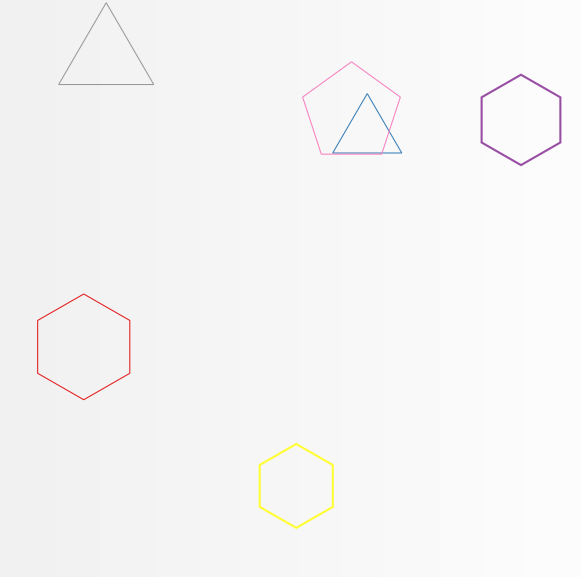[{"shape": "hexagon", "thickness": 0.5, "radius": 0.46, "center": [0.144, 0.399]}, {"shape": "triangle", "thickness": 0.5, "radius": 0.34, "center": [0.632, 0.769]}, {"shape": "hexagon", "thickness": 1, "radius": 0.39, "center": [0.896, 0.791]}, {"shape": "hexagon", "thickness": 1, "radius": 0.36, "center": [0.51, 0.158]}, {"shape": "pentagon", "thickness": 0.5, "radius": 0.44, "center": [0.605, 0.804]}, {"shape": "triangle", "thickness": 0.5, "radius": 0.47, "center": [0.183, 0.9]}]